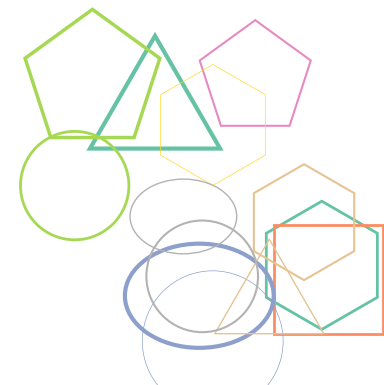[{"shape": "triangle", "thickness": 3, "radius": 0.98, "center": [0.403, 0.712]}, {"shape": "hexagon", "thickness": 2, "radius": 0.83, "center": [0.836, 0.311]}, {"shape": "square", "thickness": 2, "radius": 0.71, "center": [0.854, 0.274]}, {"shape": "oval", "thickness": 3, "radius": 0.97, "center": [0.518, 0.232]}, {"shape": "circle", "thickness": 0.5, "radius": 0.91, "center": [0.553, 0.114]}, {"shape": "pentagon", "thickness": 1.5, "radius": 0.76, "center": [0.663, 0.796]}, {"shape": "pentagon", "thickness": 2.5, "radius": 0.92, "center": [0.24, 0.792]}, {"shape": "circle", "thickness": 2, "radius": 0.7, "center": [0.194, 0.518]}, {"shape": "hexagon", "thickness": 0.5, "radius": 0.78, "center": [0.553, 0.675]}, {"shape": "triangle", "thickness": 1, "radius": 0.82, "center": [0.699, 0.215]}, {"shape": "hexagon", "thickness": 1.5, "radius": 0.75, "center": [0.79, 0.423]}, {"shape": "oval", "thickness": 1, "radius": 0.69, "center": [0.476, 0.438]}, {"shape": "circle", "thickness": 1.5, "radius": 0.72, "center": [0.525, 0.282]}]